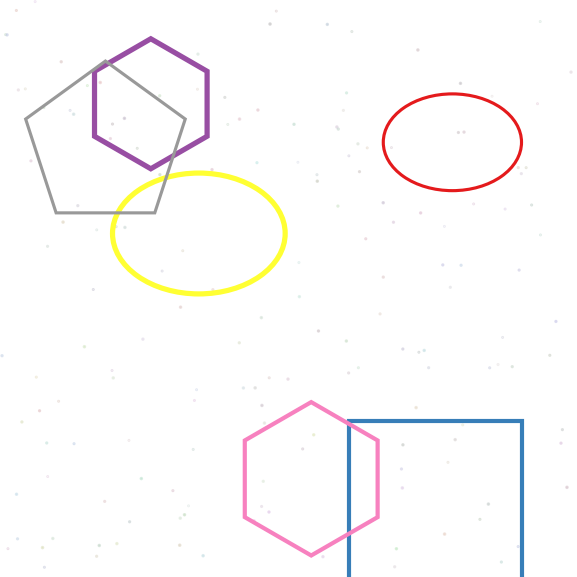[{"shape": "oval", "thickness": 1.5, "radius": 0.6, "center": [0.783, 0.753]}, {"shape": "square", "thickness": 2, "radius": 0.75, "center": [0.755, 0.12]}, {"shape": "hexagon", "thickness": 2.5, "radius": 0.56, "center": [0.261, 0.819]}, {"shape": "oval", "thickness": 2.5, "radius": 0.75, "center": [0.344, 0.595]}, {"shape": "hexagon", "thickness": 2, "radius": 0.66, "center": [0.539, 0.17]}, {"shape": "pentagon", "thickness": 1.5, "radius": 0.73, "center": [0.183, 0.748]}]